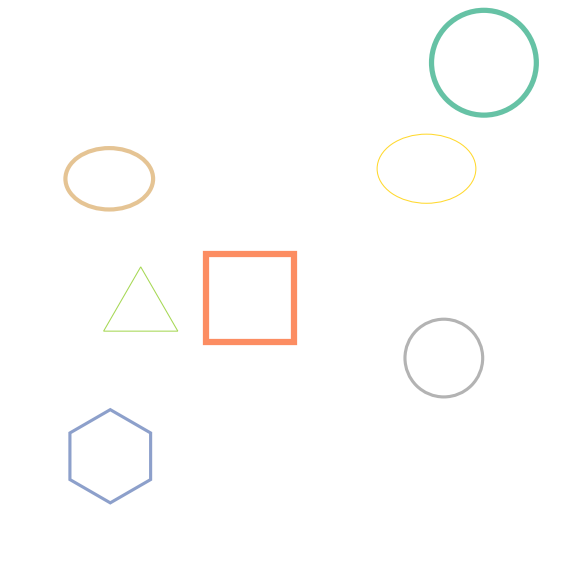[{"shape": "circle", "thickness": 2.5, "radius": 0.45, "center": [0.838, 0.891]}, {"shape": "square", "thickness": 3, "radius": 0.38, "center": [0.433, 0.483]}, {"shape": "hexagon", "thickness": 1.5, "radius": 0.4, "center": [0.191, 0.209]}, {"shape": "triangle", "thickness": 0.5, "radius": 0.37, "center": [0.244, 0.463]}, {"shape": "oval", "thickness": 0.5, "radius": 0.43, "center": [0.739, 0.707]}, {"shape": "oval", "thickness": 2, "radius": 0.38, "center": [0.189, 0.69]}, {"shape": "circle", "thickness": 1.5, "radius": 0.34, "center": [0.769, 0.379]}]